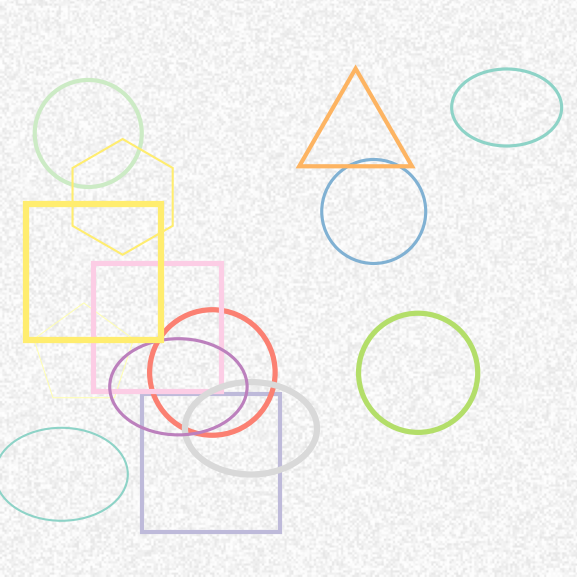[{"shape": "oval", "thickness": 1.5, "radius": 0.48, "center": [0.877, 0.813]}, {"shape": "oval", "thickness": 1, "radius": 0.58, "center": [0.106, 0.178]}, {"shape": "pentagon", "thickness": 0.5, "radius": 0.45, "center": [0.145, 0.384]}, {"shape": "square", "thickness": 2, "radius": 0.6, "center": [0.366, 0.197]}, {"shape": "circle", "thickness": 2.5, "radius": 0.54, "center": [0.368, 0.354]}, {"shape": "circle", "thickness": 1.5, "radius": 0.45, "center": [0.647, 0.633]}, {"shape": "triangle", "thickness": 2, "radius": 0.56, "center": [0.616, 0.768]}, {"shape": "circle", "thickness": 2.5, "radius": 0.52, "center": [0.724, 0.354]}, {"shape": "square", "thickness": 2.5, "radius": 0.55, "center": [0.272, 0.433]}, {"shape": "oval", "thickness": 3, "radius": 0.57, "center": [0.435, 0.258]}, {"shape": "oval", "thickness": 1.5, "radius": 0.59, "center": [0.309, 0.329]}, {"shape": "circle", "thickness": 2, "radius": 0.46, "center": [0.153, 0.768]}, {"shape": "hexagon", "thickness": 1, "radius": 0.5, "center": [0.212, 0.658]}, {"shape": "square", "thickness": 3, "radius": 0.59, "center": [0.162, 0.528]}]